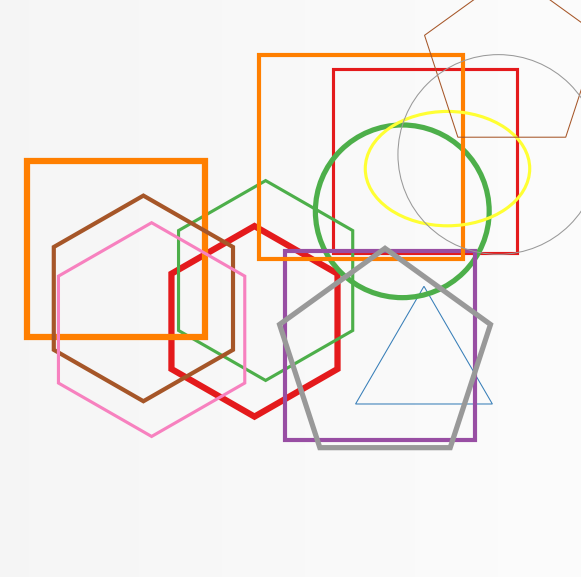[{"shape": "hexagon", "thickness": 3, "radius": 0.82, "center": [0.438, 0.443]}, {"shape": "square", "thickness": 1.5, "radius": 0.79, "center": [0.731, 0.72]}, {"shape": "triangle", "thickness": 0.5, "radius": 0.68, "center": [0.729, 0.368]}, {"shape": "circle", "thickness": 2.5, "radius": 0.75, "center": [0.692, 0.633]}, {"shape": "hexagon", "thickness": 1.5, "radius": 0.87, "center": [0.457, 0.513]}, {"shape": "square", "thickness": 2, "radius": 0.82, "center": [0.653, 0.401]}, {"shape": "square", "thickness": 2, "radius": 0.88, "center": [0.621, 0.727]}, {"shape": "square", "thickness": 3, "radius": 0.76, "center": [0.199, 0.568]}, {"shape": "oval", "thickness": 1.5, "radius": 0.71, "center": [0.77, 0.707]}, {"shape": "hexagon", "thickness": 2, "radius": 0.89, "center": [0.247, 0.482]}, {"shape": "pentagon", "thickness": 0.5, "radius": 0.79, "center": [0.881, 0.889]}, {"shape": "hexagon", "thickness": 1.5, "radius": 0.93, "center": [0.261, 0.428]}, {"shape": "circle", "thickness": 0.5, "radius": 0.86, "center": [0.858, 0.732]}, {"shape": "pentagon", "thickness": 2.5, "radius": 0.95, "center": [0.662, 0.378]}]